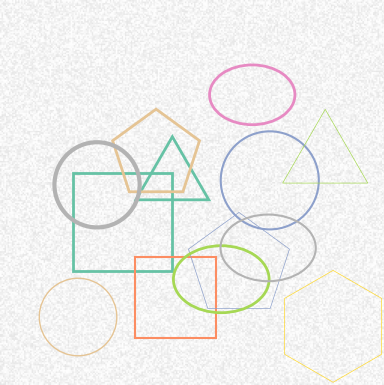[{"shape": "triangle", "thickness": 2, "radius": 0.55, "center": [0.448, 0.536]}, {"shape": "square", "thickness": 2, "radius": 0.64, "center": [0.318, 0.423]}, {"shape": "square", "thickness": 1.5, "radius": 0.52, "center": [0.456, 0.227]}, {"shape": "pentagon", "thickness": 0.5, "radius": 0.69, "center": [0.621, 0.31]}, {"shape": "circle", "thickness": 1.5, "radius": 0.64, "center": [0.701, 0.532]}, {"shape": "oval", "thickness": 2, "radius": 0.55, "center": [0.655, 0.754]}, {"shape": "triangle", "thickness": 0.5, "radius": 0.64, "center": [0.845, 0.588]}, {"shape": "oval", "thickness": 2, "radius": 0.62, "center": [0.575, 0.275]}, {"shape": "hexagon", "thickness": 0.5, "radius": 0.73, "center": [0.865, 0.152]}, {"shape": "pentagon", "thickness": 2, "radius": 0.59, "center": [0.405, 0.598]}, {"shape": "circle", "thickness": 1, "radius": 0.5, "center": [0.203, 0.177]}, {"shape": "circle", "thickness": 3, "radius": 0.55, "center": [0.252, 0.52]}, {"shape": "oval", "thickness": 1.5, "radius": 0.62, "center": [0.696, 0.356]}]